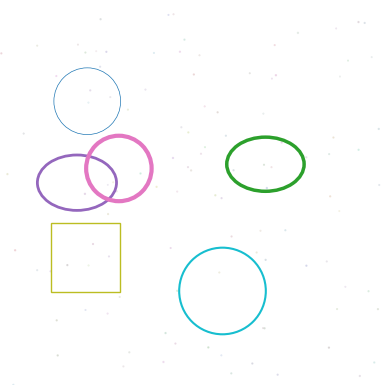[{"shape": "circle", "thickness": 0.5, "radius": 0.43, "center": [0.227, 0.737]}, {"shape": "oval", "thickness": 2.5, "radius": 0.5, "center": [0.689, 0.573]}, {"shape": "oval", "thickness": 2, "radius": 0.51, "center": [0.2, 0.525]}, {"shape": "circle", "thickness": 3, "radius": 0.43, "center": [0.309, 0.562]}, {"shape": "square", "thickness": 1, "radius": 0.45, "center": [0.221, 0.331]}, {"shape": "circle", "thickness": 1.5, "radius": 0.56, "center": [0.578, 0.244]}]